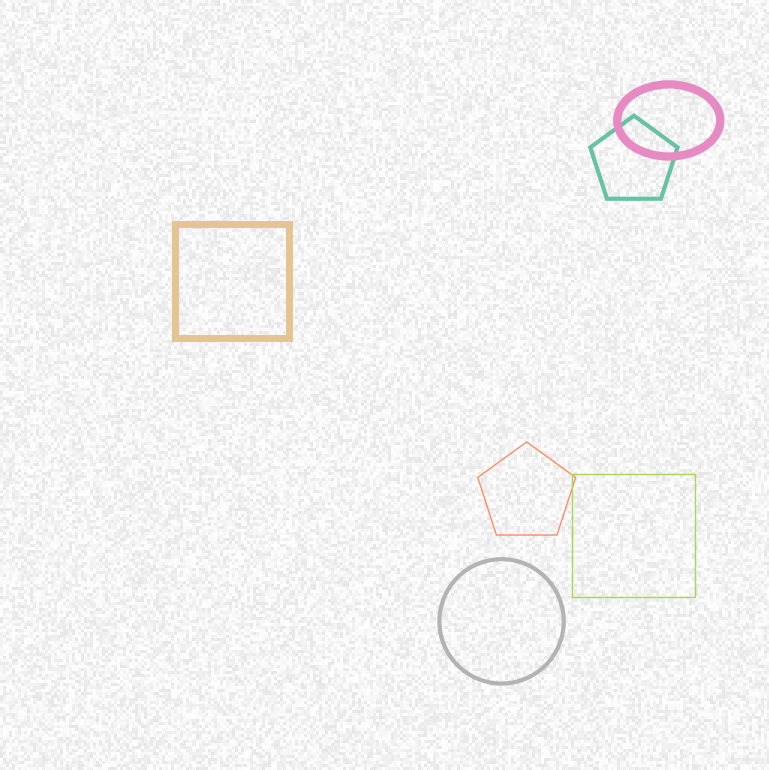[{"shape": "pentagon", "thickness": 1.5, "radius": 0.3, "center": [0.823, 0.79]}, {"shape": "pentagon", "thickness": 0.5, "radius": 0.33, "center": [0.684, 0.359]}, {"shape": "oval", "thickness": 3, "radius": 0.33, "center": [0.869, 0.844]}, {"shape": "square", "thickness": 0.5, "radius": 0.4, "center": [0.823, 0.304]}, {"shape": "square", "thickness": 2.5, "radius": 0.37, "center": [0.302, 0.635]}, {"shape": "circle", "thickness": 1.5, "radius": 0.4, "center": [0.651, 0.193]}]